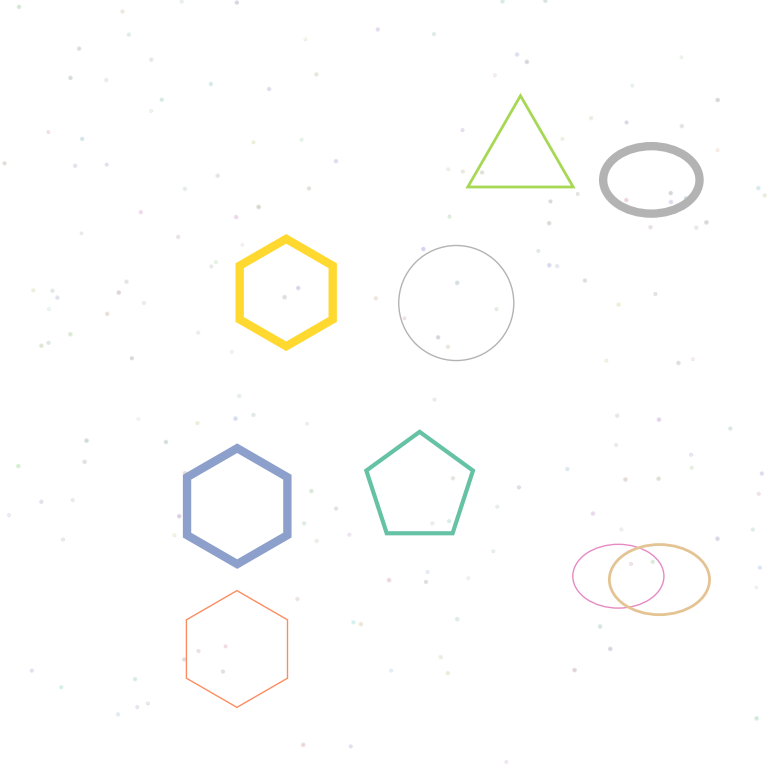[{"shape": "pentagon", "thickness": 1.5, "radius": 0.36, "center": [0.545, 0.366]}, {"shape": "hexagon", "thickness": 0.5, "radius": 0.38, "center": [0.308, 0.157]}, {"shape": "hexagon", "thickness": 3, "radius": 0.38, "center": [0.308, 0.343]}, {"shape": "oval", "thickness": 0.5, "radius": 0.3, "center": [0.803, 0.252]}, {"shape": "triangle", "thickness": 1, "radius": 0.4, "center": [0.676, 0.797]}, {"shape": "hexagon", "thickness": 3, "radius": 0.35, "center": [0.372, 0.62]}, {"shape": "oval", "thickness": 1, "radius": 0.33, "center": [0.856, 0.247]}, {"shape": "circle", "thickness": 0.5, "radius": 0.37, "center": [0.593, 0.606]}, {"shape": "oval", "thickness": 3, "radius": 0.31, "center": [0.846, 0.766]}]